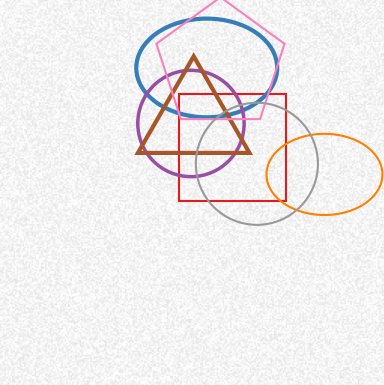[{"shape": "square", "thickness": 1.5, "radius": 0.7, "center": [0.603, 0.617]}, {"shape": "oval", "thickness": 3, "radius": 0.92, "center": [0.537, 0.824]}, {"shape": "circle", "thickness": 2.5, "radius": 0.69, "center": [0.496, 0.679]}, {"shape": "oval", "thickness": 1.5, "radius": 0.75, "center": [0.843, 0.547]}, {"shape": "triangle", "thickness": 3, "radius": 0.84, "center": [0.503, 0.686]}, {"shape": "pentagon", "thickness": 1.5, "radius": 0.87, "center": [0.573, 0.832]}, {"shape": "circle", "thickness": 1.5, "radius": 0.79, "center": [0.667, 0.575]}]